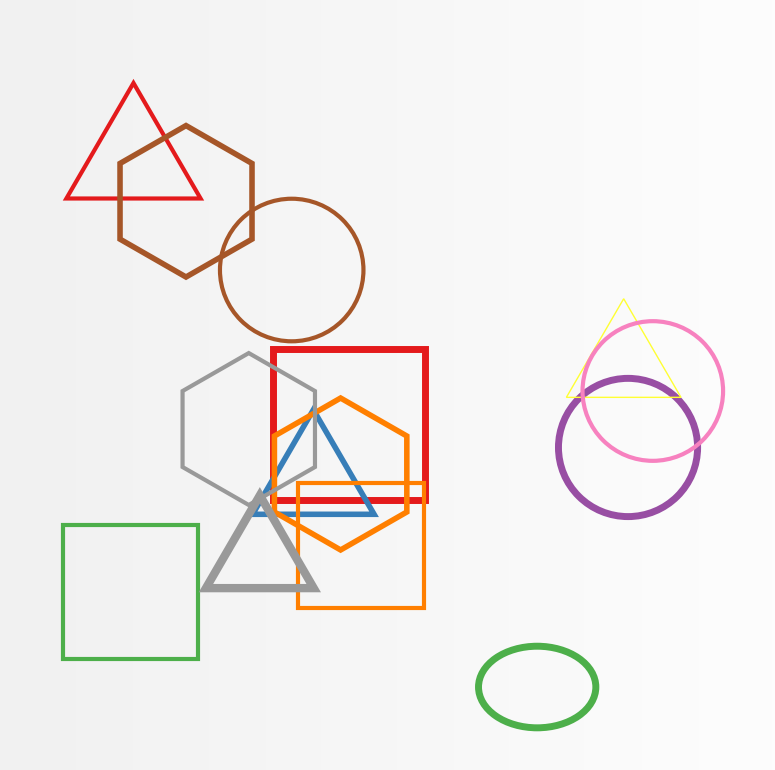[{"shape": "square", "thickness": 2.5, "radius": 0.49, "center": [0.451, 0.448]}, {"shape": "triangle", "thickness": 1.5, "radius": 0.5, "center": [0.172, 0.792]}, {"shape": "triangle", "thickness": 2, "radius": 0.45, "center": [0.404, 0.377]}, {"shape": "oval", "thickness": 2.5, "radius": 0.38, "center": [0.693, 0.108]}, {"shape": "square", "thickness": 1.5, "radius": 0.44, "center": [0.168, 0.231]}, {"shape": "circle", "thickness": 2.5, "radius": 0.45, "center": [0.81, 0.419]}, {"shape": "square", "thickness": 1.5, "radius": 0.41, "center": [0.466, 0.291]}, {"shape": "hexagon", "thickness": 2, "radius": 0.49, "center": [0.439, 0.384]}, {"shape": "triangle", "thickness": 0.5, "radius": 0.43, "center": [0.805, 0.527]}, {"shape": "circle", "thickness": 1.5, "radius": 0.46, "center": [0.376, 0.649]}, {"shape": "hexagon", "thickness": 2, "radius": 0.49, "center": [0.24, 0.739]}, {"shape": "circle", "thickness": 1.5, "radius": 0.45, "center": [0.842, 0.492]}, {"shape": "triangle", "thickness": 3, "radius": 0.4, "center": [0.335, 0.276]}, {"shape": "hexagon", "thickness": 1.5, "radius": 0.49, "center": [0.321, 0.443]}]